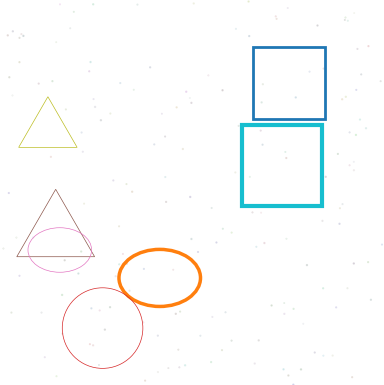[{"shape": "square", "thickness": 2, "radius": 0.47, "center": [0.751, 0.785]}, {"shape": "oval", "thickness": 2.5, "radius": 0.53, "center": [0.415, 0.278]}, {"shape": "circle", "thickness": 0.5, "radius": 0.52, "center": [0.266, 0.148]}, {"shape": "triangle", "thickness": 0.5, "radius": 0.58, "center": [0.145, 0.392]}, {"shape": "oval", "thickness": 0.5, "radius": 0.41, "center": [0.155, 0.351]}, {"shape": "triangle", "thickness": 0.5, "radius": 0.44, "center": [0.124, 0.661]}, {"shape": "square", "thickness": 3, "radius": 0.52, "center": [0.733, 0.57]}]